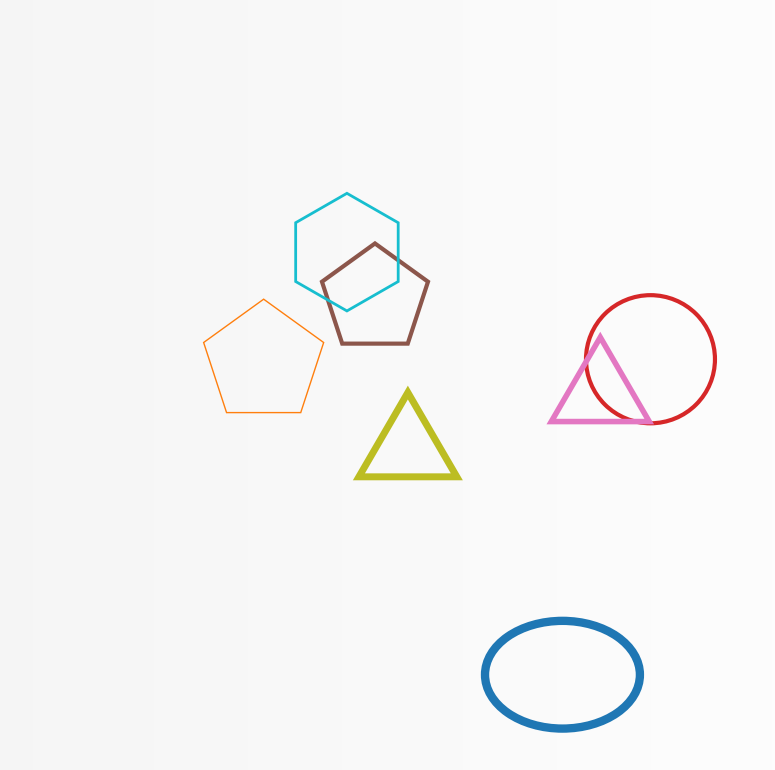[{"shape": "oval", "thickness": 3, "radius": 0.5, "center": [0.726, 0.124]}, {"shape": "pentagon", "thickness": 0.5, "radius": 0.41, "center": [0.34, 0.53]}, {"shape": "circle", "thickness": 1.5, "radius": 0.42, "center": [0.839, 0.533]}, {"shape": "pentagon", "thickness": 1.5, "radius": 0.36, "center": [0.484, 0.612]}, {"shape": "triangle", "thickness": 2, "radius": 0.36, "center": [0.775, 0.489]}, {"shape": "triangle", "thickness": 2.5, "radius": 0.36, "center": [0.526, 0.417]}, {"shape": "hexagon", "thickness": 1, "radius": 0.38, "center": [0.448, 0.673]}]